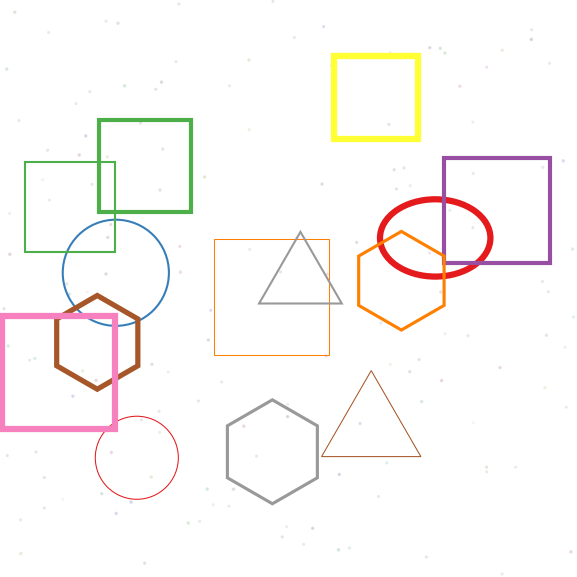[{"shape": "oval", "thickness": 3, "radius": 0.48, "center": [0.754, 0.587]}, {"shape": "circle", "thickness": 0.5, "radius": 0.36, "center": [0.237, 0.206]}, {"shape": "circle", "thickness": 1, "radius": 0.46, "center": [0.201, 0.527]}, {"shape": "square", "thickness": 2, "radius": 0.4, "center": [0.251, 0.712]}, {"shape": "square", "thickness": 1, "radius": 0.39, "center": [0.122, 0.641]}, {"shape": "square", "thickness": 2, "radius": 0.46, "center": [0.861, 0.635]}, {"shape": "hexagon", "thickness": 1.5, "radius": 0.43, "center": [0.695, 0.513]}, {"shape": "square", "thickness": 0.5, "radius": 0.5, "center": [0.47, 0.485]}, {"shape": "square", "thickness": 3, "radius": 0.36, "center": [0.651, 0.83]}, {"shape": "hexagon", "thickness": 2.5, "radius": 0.41, "center": [0.168, 0.406]}, {"shape": "triangle", "thickness": 0.5, "radius": 0.5, "center": [0.643, 0.258]}, {"shape": "square", "thickness": 3, "radius": 0.49, "center": [0.102, 0.354]}, {"shape": "hexagon", "thickness": 1.5, "radius": 0.45, "center": [0.472, 0.217]}, {"shape": "triangle", "thickness": 1, "radius": 0.41, "center": [0.52, 0.515]}]